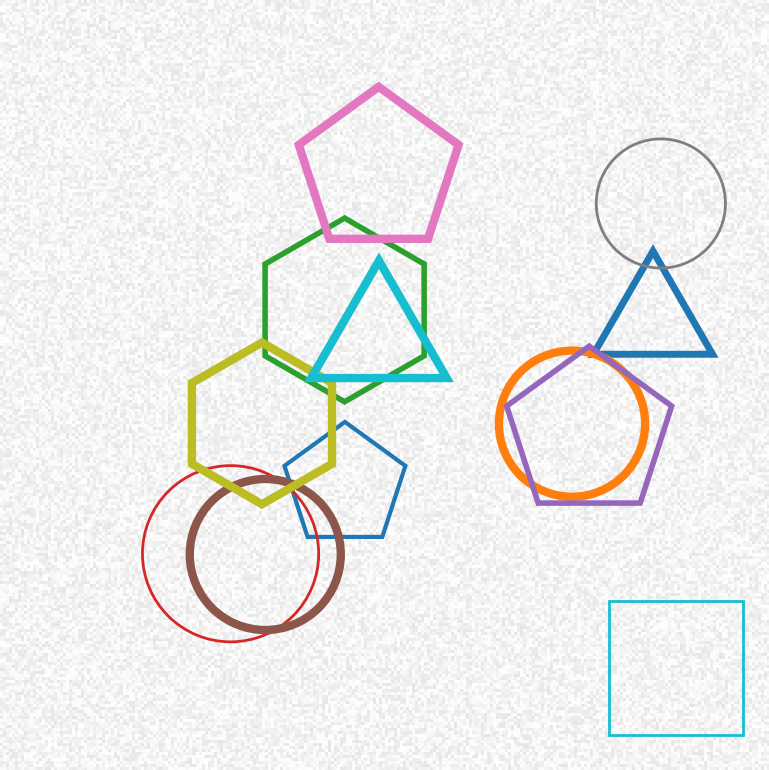[{"shape": "triangle", "thickness": 2.5, "radius": 0.45, "center": [0.848, 0.585]}, {"shape": "pentagon", "thickness": 1.5, "radius": 0.41, "center": [0.448, 0.369]}, {"shape": "circle", "thickness": 3, "radius": 0.47, "center": [0.743, 0.45]}, {"shape": "hexagon", "thickness": 2, "radius": 0.6, "center": [0.448, 0.597]}, {"shape": "circle", "thickness": 1, "radius": 0.57, "center": [0.299, 0.281]}, {"shape": "pentagon", "thickness": 2, "radius": 0.56, "center": [0.765, 0.438]}, {"shape": "circle", "thickness": 3, "radius": 0.49, "center": [0.345, 0.28]}, {"shape": "pentagon", "thickness": 3, "radius": 0.55, "center": [0.492, 0.778]}, {"shape": "circle", "thickness": 1, "radius": 0.42, "center": [0.858, 0.736]}, {"shape": "hexagon", "thickness": 3, "radius": 0.53, "center": [0.34, 0.45]}, {"shape": "triangle", "thickness": 3, "radius": 0.51, "center": [0.492, 0.56]}, {"shape": "square", "thickness": 1, "radius": 0.43, "center": [0.878, 0.133]}]